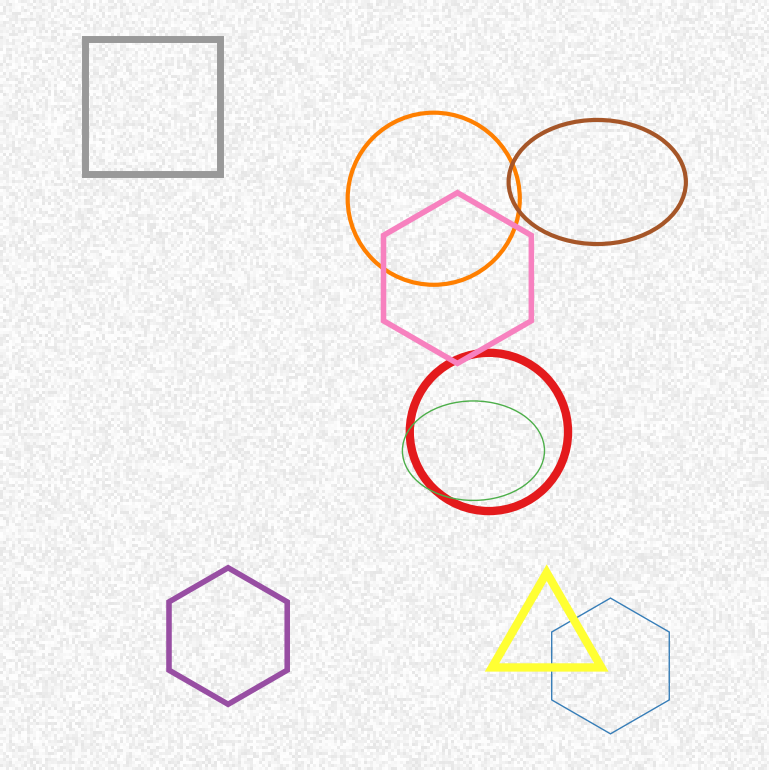[{"shape": "circle", "thickness": 3, "radius": 0.51, "center": [0.635, 0.439]}, {"shape": "hexagon", "thickness": 0.5, "radius": 0.44, "center": [0.793, 0.135]}, {"shape": "oval", "thickness": 0.5, "radius": 0.46, "center": [0.615, 0.415]}, {"shape": "hexagon", "thickness": 2, "radius": 0.44, "center": [0.296, 0.174]}, {"shape": "circle", "thickness": 1.5, "radius": 0.56, "center": [0.563, 0.742]}, {"shape": "triangle", "thickness": 3, "radius": 0.41, "center": [0.71, 0.174]}, {"shape": "oval", "thickness": 1.5, "radius": 0.58, "center": [0.776, 0.764]}, {"shape": "hexagon", "thickness": 2, "radius": 0.55, "center": [0.594, 0.639]}, {"shape": "square", "thickness": 2.5, "radius": 0.44, "center": [0.198, 0.862]}]